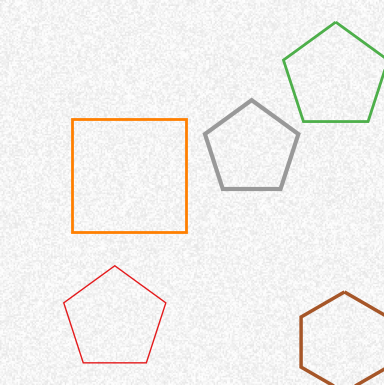[{"shape": "pentagon", "thickness": 1, "radius": 0.7, "center": [0.298, 0.17]}, {"shape": "pentagon", "thickness": 2, "radius": 0.71, "center": [0.872, 0.8]}, {"shape": "square", "thickness": 2, "radius": 0.74, "center": [0.335, 0.544]}, {"shape": "hexagon", "thickness": 2.5, "radius": 0.65, "center": [0.895, 0.112]}, {"shape": "pentagon", "thickness": 3, "radius": 0.64, "center": [0.654, 0.612]}]